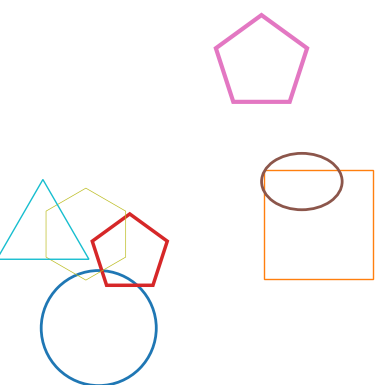[{"shape": "circle", "thickness": 2, "radius": 0.75, "center": [0.256, 0.148]}, {"shape": "square", "thickness": 1, "radius": 0.71, "center": [0.828, 0.417]}, {"shape": "pentagon", "thickness": 2.5, "radius": 0.51, "center": [0.337, 0.342]}, {"shape": "oval", "thickness": 2, "radius": 0.52, "center": [0.784, 0.528]}, {"shape": "pentagon", "thickness": 3, "radius": 0.62, "center": [0.679, 0.836]}, {"shape": "hexagon", "thickness": 0.5, "radius": 0.6, "center": [0.223, 0.392]}, {"shape": "triangle", "thickness": 1, "radius": 0.69, "center": [0.111, 0.396]}]